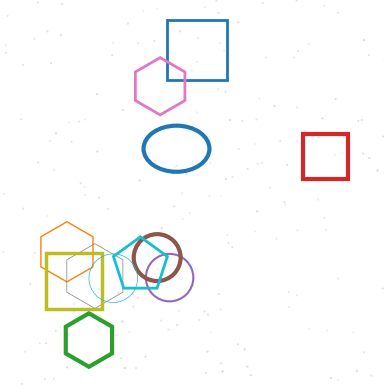[{"shape": "oval", "thickness": 3, "radius": 0.43, "center": [0.458, 0.614]}, {"shape": "square", "thickness": 2, "radius": 0.39, "center": [0.512, 0.871]}, {"shape": "hexagon", "thickness": 1, "radius": 0.39, "center": [0.174, 0.346]}, {"shape": "hexagon", "thickness": 3, "radius": 0.35, "center": [0.231, 0.117]}, {"shape": "square", "thickness": 3, "radius": 0.3, "center": [0.846, 0.593]}, {"shape": "circle", "thickness": 1.5, "radius": 0.31, "center": [0.441, 0.279]}, {"shape": "circle", "thickness": 3, "radius": 0.3, "center": [0.408, 0.331]}, {"shape": "hexagon", "thickness": 2, "radius": 0.37, "center": [0.416, 0.776]}, {"shape": "hexagon", "thickness": 0.5, "radius": 0.42, "center": [0.246, 0.283]}, {"shape": "square", "thickness": 2.5, "radius": 0.37, "center": [0.192, 0.27]}, {"shape": "pentagon", "thickness": 2, "radius": 0.37, "center": [0.365, 0.311]}, {"shape": "circle", "thickness": 0.5, "radius": 0.32, "center": [0.294, 0.277]}]